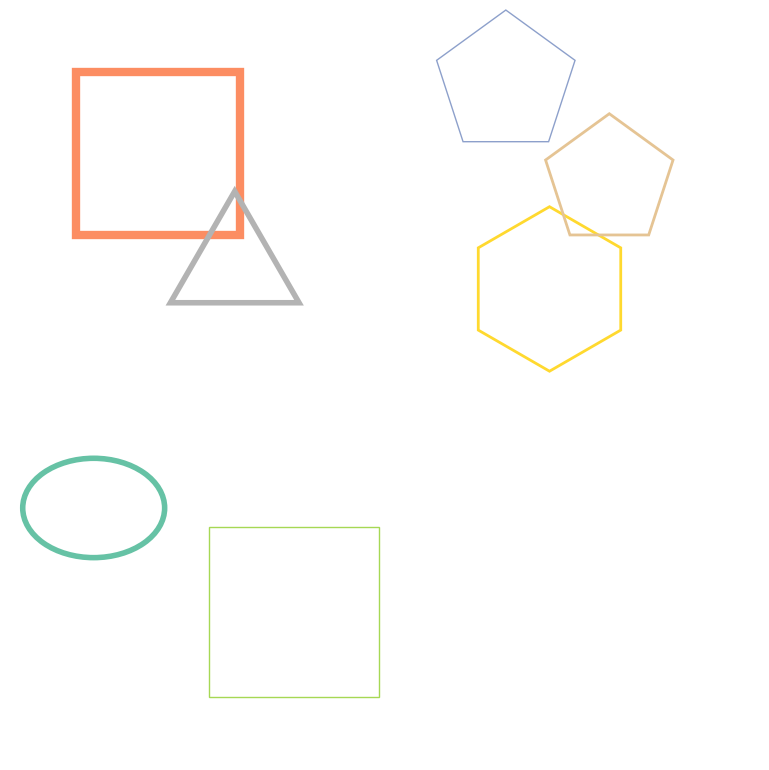[{"shape": "oval", "thickness": 2, "radius": 0.46, "center": [0.122, 0.34]}, {"shape": "square", "thickness": 3, "radius": 0.53, "center": [0.205, 0.801]}, {"shape": "pentagon", "thickness": 0.5, "radius": 0.47, "center": [0.657, 0.892]}, {"shape": "square", "thickness": 0.5, "radius": 0.55, "center": [0.381, 0.206]}, {"shape": "hexagon", "thickness": 1, "radius": 0.53, "center": [0.714, 0.625]}, {"shape": "pentagon", "thickness": 1, "radius": 0.44, "center": [0.791, 0.765]}, {"shape": "triangle", "thickness": 2, "radius": 0.48, "center": [0.305, 0.655]}]